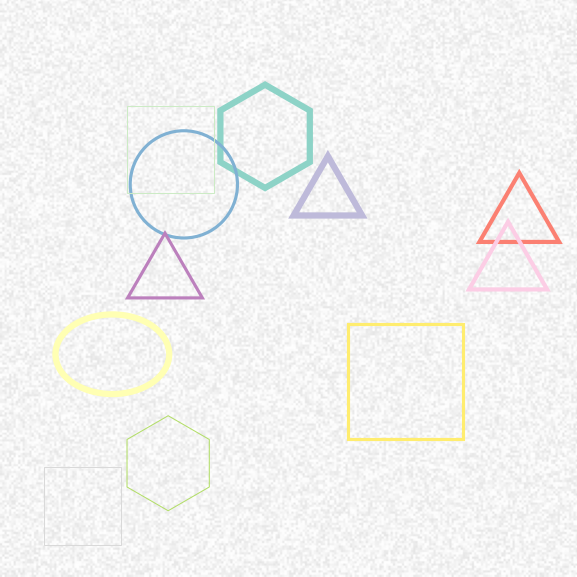[{"shape": "hexagon", "thickness": 3, "radius": 0.45, "center": [0.459, 0.763]}, {"shape": "oval", "thickness": 3, "radius": 0.49, "center": [0.195, 0.386]}, {"shape": "triangle", "thickness": 3, "radius": 0.34, "center": [0.568, 0.66]}, {"shape": "triangle", "thickness": 2, "radius": 0.4, "center": [0.899, 0.62]}, {"shape": "circle", "thickness": 1.5, "radius": 0.46, "center": [0.318, 0.68]}, {"shape": "hexagon", "thickness": 0.5, "radius": 0.41, "center": [0.291, 0.197]}, {"shape": "triangle", "thickness": 2, "radius": 0.39, "center": [0.88, 0.537]}, {"shape": "square", "thickness": 0.5, "radius": 0.34, "center": [0.143, 0.123]}, {"shape": "triangle", "thickness": 1.5, "radius": 0.37, "center": [0.286, 0.521]}, {"shape": "square", "thickness": 0.5, "radius": 0.38, "center": [0.296, 0.74]}, {"shape": "square", "thickness": 1.5, "radius": 0.5, "center": [0.702, 0.338]}]